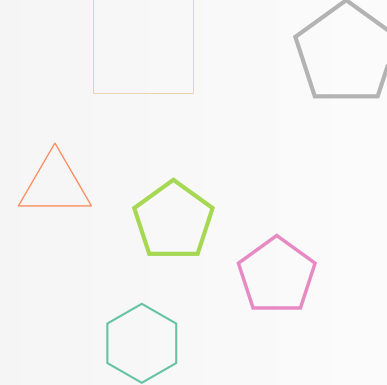[{"shape": "hexagon", "thickness": 1.5, "radius": 0.51, "center": [0.366, 0.108]}, {"shape": "triangle", "thickness": 1, "radius": 0.54, "center": [0.142, 0.52]}, {"shape": "pentagon", "thickness": 2.5, "radius": 0.52, "center": [0.714, 0.284]}, {"shape": "pentagon", "thickness": 3, "radius": 0.53, "center": [0.448, 0.427]}, {"shape": "square", "thickness": 0.5, "radius": 0.65, "center": [0.369, 0.889]}, {"shape": "pentagon", "thickness": 3, "radius": 0.69, "center": [0.894, 0.862]}]